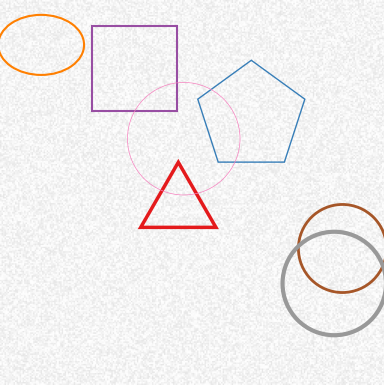[{"shape": "triangle", "thickness": 2.5, "radius": 0.56, "center": [0.463, 0.466]}, {"shape": "pentagon", "thickness": 1, "radius": 0.73, "center": [0.653, 0.697]}, {"shape": "square", "thickness": 1.5, "radius": 0.55, "center": [0.349, 0.823]}, {"shape": "oval", "thickness": 1.5, "radius": 0.56, "center": [0.107, 0.883]}, {"shape": "circle", "thickness": 2, "radius": 0.57, "center": [0.889, 0.355]}, {"shape": "circle", "thickness": 0.5, "radius": 0.73, "center": [0.477, 0.64]}, {"shape": "circle", "thickness": 3, "radius": 0.67, "center": [0.868, 0.264]}]